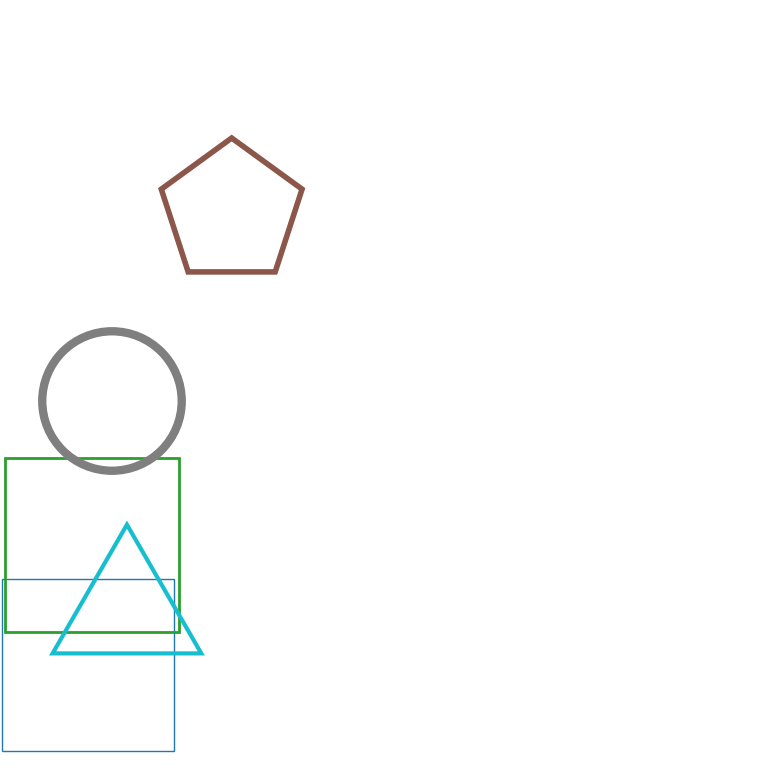[{"shape": "square", "thickness": 0.5, "radius": 0.56, "center": [0.114, 0.136]}, {"shape": "square", "thickness": 1, "radius": 0.57, "center": [0.12, 0.293]}, {"shape": "pentagon", "thickness": 2, "radius": 0.48, "center": [0.301, 0.725]}, {"shape": "circle", "thickness": 3, "radius": 0.45, "center": [0.145, 0.479]}, {"shape": "triangle", "thickness": 1.5, "radius": 0.56, "center": [0.165, 0.207]}]